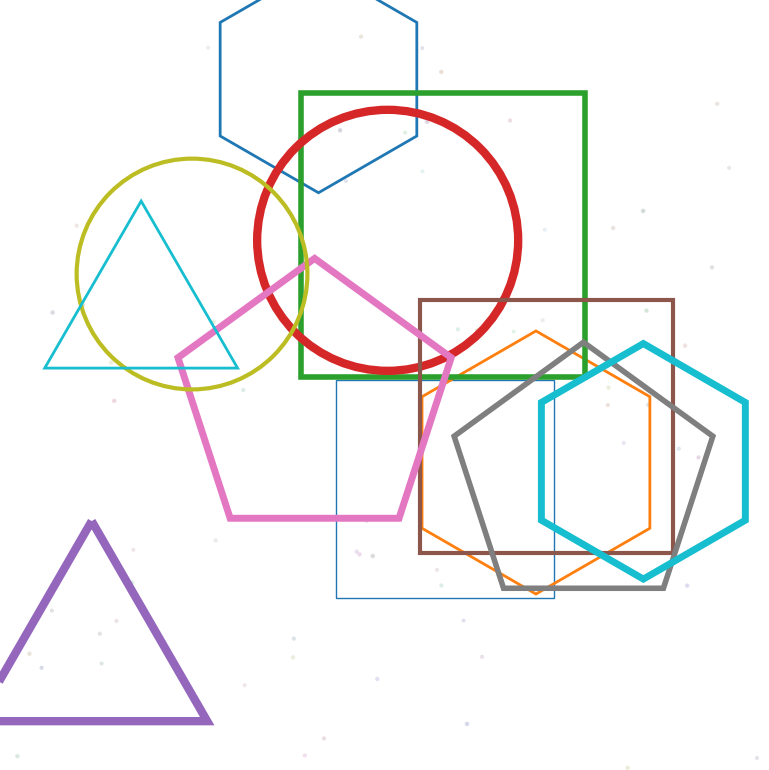[{"shape": "square", "thickness": 0.5, "radius": 0.71, "center": [0.578, 0.365]}, {"shape": "hexagon", "thickness": 1, "radius": 0.74, "center": [0.414, 0.897]}, {"shape": "hexagon", "thickness": 1, "radius": 0.85, "center": [0.696, 0.399]}, {"shape": "square", "thickness": 2, "radius": 0.92, "center": [0.575, 0.695]}, {"shape": "circle", "thickness": 3, "radius": 0.85, "center": [0.503, 0.688]}, {"shape": "triangle", "thickness": 3, "radius": 0.87, "center": [0.119, 0.15]}, {"shape": "square", "thickness": 1.5, "radius": 0.82, "center": [0.71, 0.446]}, {"shape": "pentagon", "thickness": 2.5, "radius": 0.93, "center": [0.409, 0.478]}, {"shape": "pentagon", "thickness": 2, "radius": 0.88, "center": [0.758, 0.379]}, {"shape": "circle", "thickness": 1.5, "radius": 0.75, "center": [0.249, 0.644]}, {"shape": "triangle", "thickness": 1, "radius": 0.72, "center": [0.183, 0.594]}, {"shape": "hexagon", "thickness": 2.5, "radius": 0.76, "center": [0.836, 0.401]}]